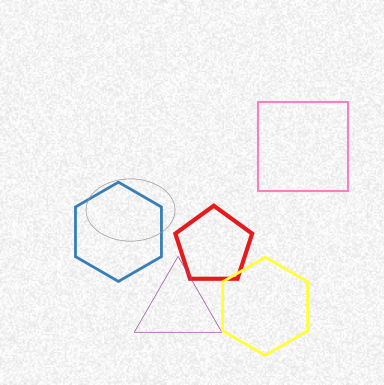[{"shape": "pentagon", "thickness": 3, "radius": 0.52, "center": [0.555, 0.361]}, {"shape": "hexagon", "thickness": 2, "radius": 0.64, "center": [0.308, 0.398]}, {"shape": "triangle", "thickness": 0.5, "radius": 0.66, "center": [0.463, 0.203]}, {"shape": "hexagon", "thickness": 2, "radius": 0.64, "center": [0.689, 0.204]}, {"shape": "square", "thickness": 1.5, "radius": 0.58, "center": [0.787, 0.62]}, {"shape": "oval", "thickness": 0.5, "radius": 0.58, "center": [0.339, 0.454]}]